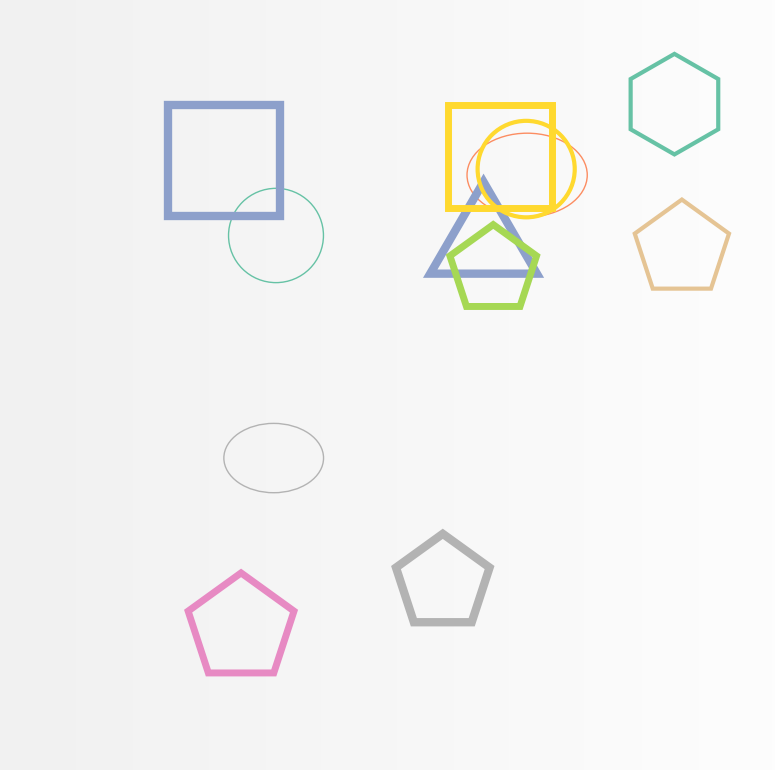[{"shape": "circle", "thickness": 0.5, "radius": 0.31, "center": [0.356, 0.694]}, {"shape": "hexagon", "thickness": 1.5, "radius": 0.33, "center": [0.87, 0.865]}, {"shape": "oval", "thickness": 0.5, "radius": 0.39, "center": [0.68, 0.773]}, {"shape": "triangle", "thickness": 3, "radius": 0.4, "center": [0.624, 0.684]}, {"shape": "square", "thickness": 3, "radius": 0.36, "center": [0.29, 0.792]}, {"shape": "pentagon", "thickness": 2.5, "radius": 0.36, "center": [0.311, 0.184]}, {"shape": "pentagon", "thickness": 2.5, "radius": 0.29, "center": [0.636, 0.65]}, {"shape": "circle", "thickness": 1.5, "radius": 0.31, "center": [0.679, 0.78]}, {"shape": "square", "thickness": 2.5, "radius": 0.34, "center": [0.645, 0.797]}, {"shape": "pentagon", "thickness": 1.5, "radius": 0.32, "center": [0.88, 0.677]}, {"shape": "pentagon", "thickness": 3, "radius": 0.32, "center": [0.571, 0.243]}, {"shape": "oval", "thickness": 0.5, "radius": 0.32, "center": [0.353, 0.405]}]